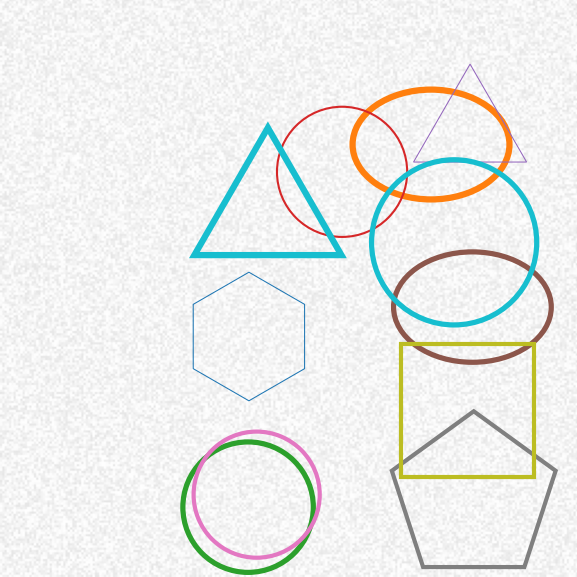[{"shape": "hexagon", "thickness": 0.5, "radius": 0.56, "center": [0.431, 0.416]}, {"shape": "oval", "thickness": 3, "radius": 0.68, "center": [0.746, 0.749]}, {"shape": "circle", "thickness": 2.5, "radius": 0.56, "center": [0.43, 0.121]}, {"shape": "circle", "thickness": 1, "radius": 0.56, "center": [0.592, 0.702]}, {"shape": "triangle", "thickness": 0.5, "radius": 0.57, "center": [0.814, 0.775]}, {"shape": "oval", "thickness": 2.5, "radius": 0.68, "center": [0.818, 0.467]}, {"shape": "circle", "thickness": 2, "radius": 0.55, "center": [0.444, 0.143]}, {"shape": "pentagon", "thickness": 2, "radius": 0.75, "center": [0.82, 0.138]}, {"shape": "square", "thickness": 2, "radius": 0.58, "center": [0.809, 0.289]}, {"shape": "circle", "thickness": 2.5, "radius": 0.72, "center": [0.786, 0.579]}, {"shape": "triangle", "thickness": 3, "radius": 0.74, "center": [0.464, 0.631]}]